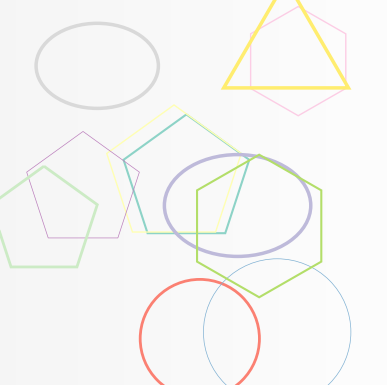[{"shape": "pentagon", "thickness": 1.5, "radius": 0.85, "center": [0.481, 0.532]}, {"shape": "pentagon", "thickness": 1, "radius": 0.91, "center": [0.449, 0.545]}, {"shape": "oval", "thickness": 2.5, "radius": 0.94, "center": [0.613, 0.466]}, {"shape": "circle", "thickness": 2, "radius": 0.77, "center": [0.516, 0.12]}, {"shape": "circle", "thickness": 0.5, "radius": 0.95, "center": [0.715, 0.138]}, {"shape": "hexagon", "thickness": 1.5, "radius": 0.93, "center": [0.669, 0.413]}, {"shape": "hexagon", "thickness": 1, "radius": 0.71, "center": [0.77, 0.841]}, {"shape": "oval", "thickness": 2.5, "radius": 0.79, "center": [0.251, 0.829]}, {"shape": "pentagon", "thickness": 0.5, "radius": 0.76, "center": [0.214, 0.506]}, {"shape": "pentagon", "thickness": 2, "radius": 0.72, "center": [0.114, 0.424]}, {"shape": "triangle", "thickness": 2.5, "radius": 0.93, "center": [0.738, 0.865]}]